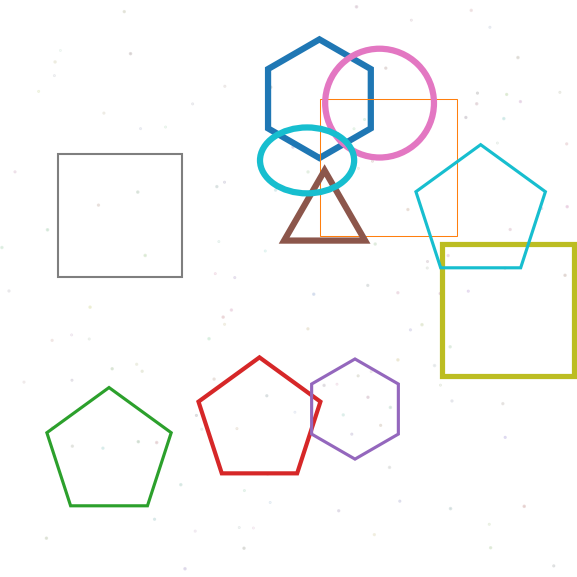[{"shape": "hexagon", "thickness": 3, "radius": 0.51, "center": [0.553, 0.828]}, {"shape": "square", "thickness": 0.5, "radius": 0.59, "center": [0.673, 0.709]}, {"shape": "pentagon", "thickness": 1.5, "radius": 0.57, "center": [0.189, 0.215]}, {"shape": "pentagon", "thickness": 2, "radius": 0.56, "center": [0.449, 0.269]}, {"shape": "hexagon", "thickness": 1.5, "radius": 0.43, "center": [0.615, 0.291]}, {"shape": "triangle", "thickness": 3, "radius": 0.4, "center": [0.562, 0.623]}, {"shape": "circle", "thickness": 3, "radius": 0.47, "center": [0.657, 0.821]}, {"shape": "square", "thickness": 1, "radius": 0.54, "center": [0.208, 0.626]}, {"shape": "square", "thickness": 2.5, "radius": 0.57, "center": [0.88, 0.462]}, {"shape": "oval", "thickness": 3, "radius": 0.41, "center": [0.532, 0.721]}, {"shape": "pentagon", "thickness": 1.5, "radius": 0.59, "center": [0.832, 0.631]}]